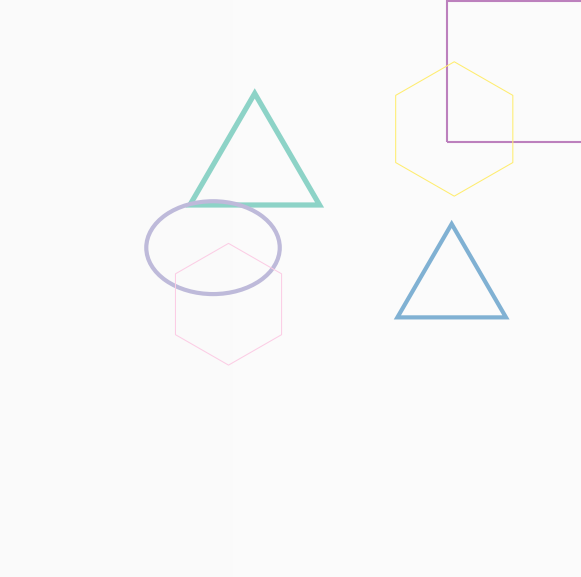[{"shape": "triangle", "thickness": 2.5, "radius": 0.64, "center": [0.438, 0.709]}, {"shape": "oval", "thickness": 2, "radius": 0.57, "center": [0.366, 0.57]}, {"shape": "triangle", "thickness": 2, "radius": 0.54, "center": [0.777, 0.503]}, {"shape": "hexagon", "thickness": 0.5, "radius": 0.53, "center": [0.393, 0.472]}, {"shape": "square", "thickness": 1, "radius": 0.61, "center": [0.892, 0.875]}, {"shape": "hexagon", "thickness": 0.5, "radius": 0.58, "center": [0.782, 0.776]}]